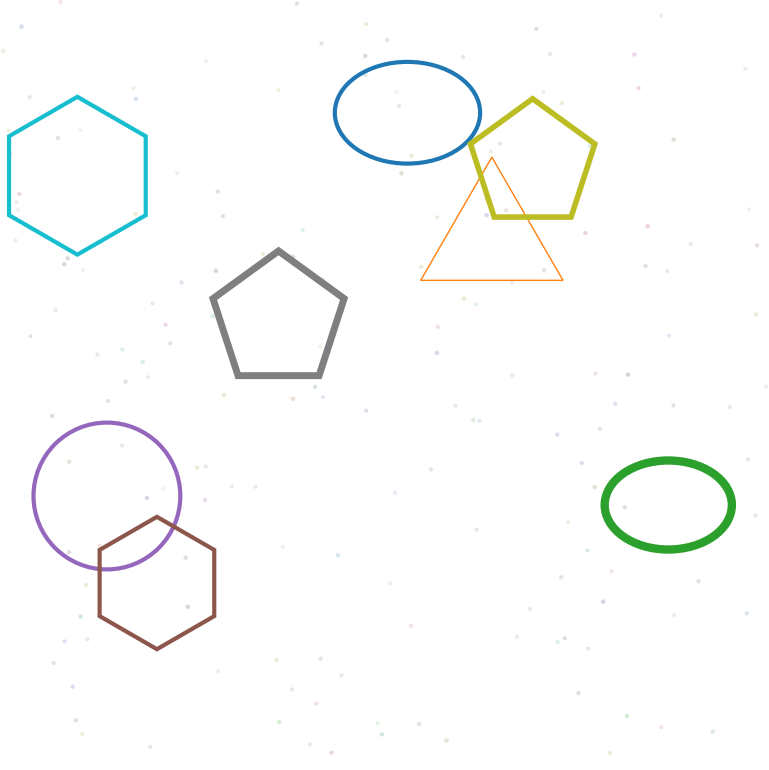[{"shape": "oval", "thickness": 1.5, "radius": 0.47, "center": [0.529, 0.854]}, {"shape": "triangle", "thickness": 0.5, "radius": 0.53, "center": [0.639, 0.689]}, {"shape": "oval", "thickness": 3, "radius": 0.41, "center": [0.868, 0.344]}, {"shape": "circle", "thickness": 1.5, "radius": 0.48, "center": [0.139, 0.356]}, {"shape": "hexagon", "thickness": 1.5, "radius": 0.43, "center": [0.204, 0.243]}, {"shape": "pentagon", "thickness": 2.5, "radius": 0.45, "center": [0.362, 0.585]}, {"shape": "pentagon", "thickness": 2, "radius": 0.42, "center": [0.692, 0.787]}, {"shape": "hexagon", "thickness": 1.5, "radius": 0.51, "center": [0.1, 0.772]}]